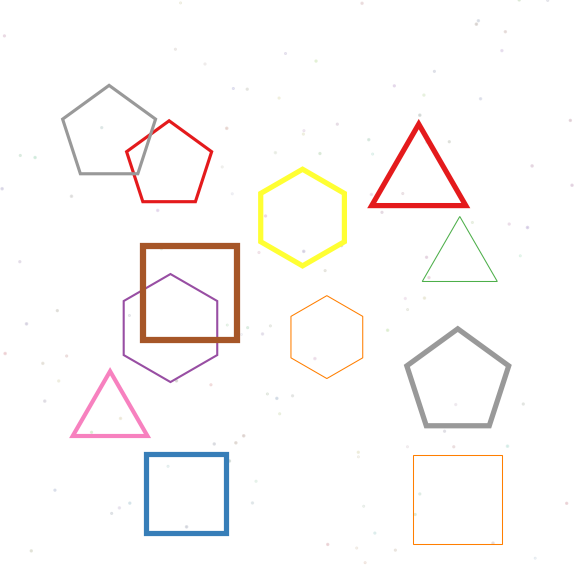[{"shape": "triangle", "thickness": 2.5, "radius": 0.47, "center": [0.725, 0.69]}, {"shape": "pentagon", "thickness": 1.5, "radius": 0.39, "center": [0.293, 0.713]}, {"shape": "square", "thickness": 2.5, "radius": 0.34, "center": [0.322, 0.144]}, {"shape": "triangle", "thickness": 0.5, "radius": 0.38, "center": [0.796, 0.549]}, {"shape": "hexagon", "thickness": 1, "radius": 0.47, "center": [0.295, 0.431]}, {"shape": "square", "thickness": 0.5, "radius": 0.39, "center": [0.792, 0.134]}, {"shape": "hexagon", "thickness": 0.5, "radius": 0.36, "center": [0.566, 0.415]}, {"shape": "hexagon", "thickness": 2.5, "radius": 0.42, "center": [0.524, 0.622]}, {"shape": "square", "thickness": 3, "radius": 0.41, "center": [0.329, 0.492]}, {"shape": "triangle", "thickness": 2, "radius": 0.37, "center": [0.191, 0.282]}, {"shape": "pentagon", "thickness": 1.5, "radius": 0.42, "center": [0.189, 0.767]}, {"shape": "pentagon", "thickness": 2.5, "radius": 0.46, "center": [0.793, 0.337]}]